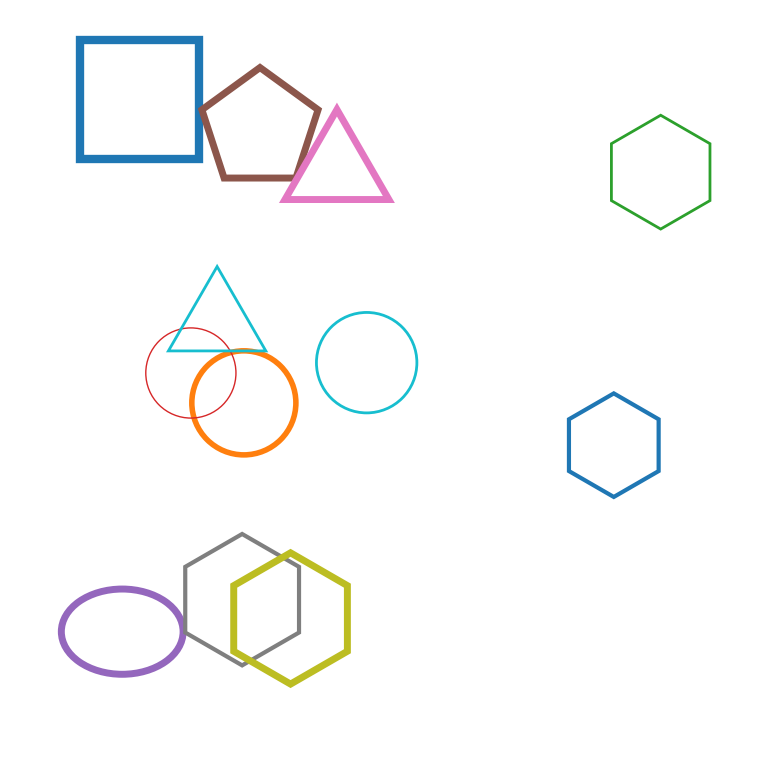[{"shape": "hexagon", "thickness": 1.5, "radius": 0.34, "center": [0.797, 0.422]}, {"shape": "square", "thickness": 3, "radius": 0.39, "center": [0.181, 0.871]}, {"shape": "circle", "thickness": 2, "radius": 0.34, "center": [0.317, 0.477]}, {"shape": "hexagon", "thickness": 1, "radius": 0.37, "center": [0.858, 0.776]}, {"shape": "circle", "thickness": 0.5, "radius": 0.29, "center": [0.248, 0.516]}, {"shape": "oval", "thickness": 2.5, "radius": 0.4, "center": [0.159, 0.18]}, {"shape": "pentagon", "thickness": 2.5, "radius": 0.4, "center": [0.338, 0.833]}, {"shape": "triangle", "thickness": 2.5, "radius": 0.39, "center": [0.438, 0.78]}, {"shape": "hexagon", "thickness": 1.5, "radius": 0.43, "center": [0.314, 0.221]}, {"shape": "hexagon", "thickness": 2.5, "radius": 0.43, "center": [0.377, 0.197]}, {"shape": "circle", "thickness": 1, "radius": 0.33, "center": [0.476, 0.529]}, {"shape": "triangle", "thickness": 1, "radius": 0.37, "center": [0.282, 0.581]}]